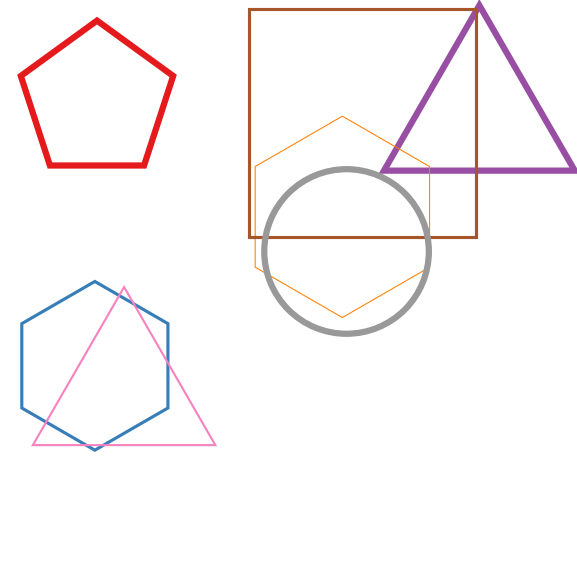[{"shape": "pentagon", "thickness": 3, "radius": 0.69, "center": [0.168, 0.825]}, {"shape": "hexagon", "thickness": 1.5, "radius": 0.73, "center": [0.164, 0.366]}, {"shape": "triangle", "thickness": 3, "radius": 0.95, "center": [0.83, 0.799]}, {"shape": "hexagon", "thickness": 0.5, "radius": 0.87, "center": [0.593, 0.624]}, {"shape": "square", "thickness": 1.5, "radius": 0.99, "center": [0.628, 0.786]}, {"shape": "triangle", "thickness": 1, "radius": 0.91, "center": [0.215, 0.32]}, {"shape": "circle", "thickness": 3, "radius": 0.71, "center": [0.6, 0.564]}]